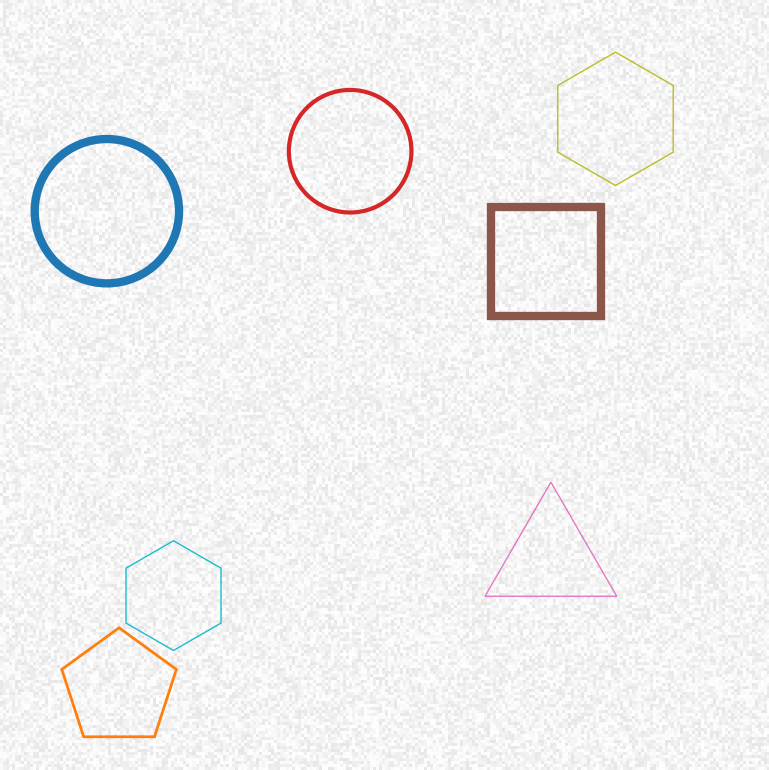[{"shape": "circle", "thickness": 3, "radius": 0.47, "center": [0.139, 0.726]}, {"shape": "pentagon", "thickness": 1, "radius": 0.39, "center": [0.155, 0.106]}, {"shape": "circle", "thickness": 1.5, "radius": 0.4, "center": [0.455, 0.804]}, {"shape": "square", "thickness": 3, "radius": 0.35, "center": [0.709, 0.661]}, {"shape": "triangle", "thickness": 0.5, "radius": 0.49, "center": [0.715, 0.275]}, {"shape": "hexagon", "thickness": 0.5, "radius": 0.43, "center": [0.799, 0.846]}, {"shape": "hexagon", "thickness": 0.5, "radius": 0.36, "center": [0.225, 0.226]}]